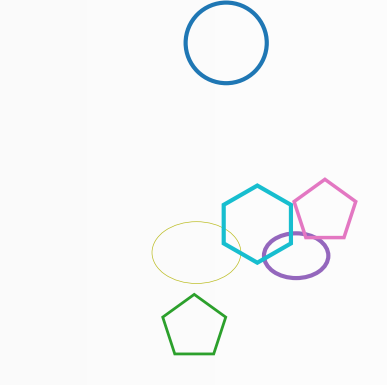[{"shape": "circle", "thickness": 3, "radius": 0.52, "center": [0.584, 0.889]}, {"shape": "pentagon", "thickness": 2, "radius": 0.43, "center": [0.501, 0.15]}, {"shape": "oval", "thickness": 3, "radius": 0.42, "center": [0.764, 0.336]}, {"shape": "pentagon", "thickness": 2.5, "radius": 0.42, "center": [0.838, 0.451]}, {"shape": "oval", "thickness": 0.5, "radius": 0.57, "center": [0.507, 0.344]}, {"shape": "hexagon", "thickness": 3, "radius": 0.5, "center": [0.664, 0.418]}]